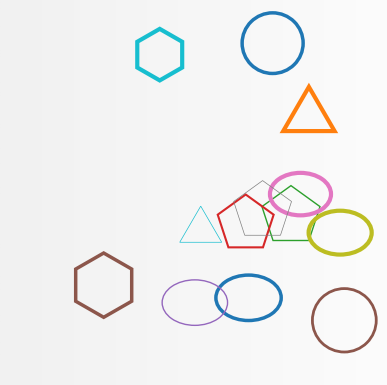[{"shape": "circle", "thickness": 2.5, "radius": 0.39, "center": [0.704, 0.888]}, {"shape": "oval", "thickness": 2.5, "radius": 0.42, "center": [0.641, 0.226]}, {"shape": "triangle", "thickness": 3, "radius": 0.38, "center": [0.797, 0.698]}, {"shape": "pentagon", "thickness": 1, "radius": 0.39, "center": [0.751, 0.439]}, {"shape": "pentagon", "thickness": 1.5, "radius": 0.38, "center": [0.634, 0.419]}, {"shape": "oval", "thickness": 1, "radius": 0.42, "center": [0.503, 0.214]}, {"shape": "circle", "thickness": 2, "radius": 0.41, "center": [0.889, 0.168]}, {"shape": "hexagon", "thickness": 2.5, "radius": 0.42, "center": [0.268, 0.259]}, {"shape": "oval", "thickness": 3, "radius": 0.39, "center": [0.775, 0.496]}, {"shape": "pentagon", "thickness": 0.5, "radius": 0.39, "center": [0.678, 0.452]}, {"shape": "oval", "thickness": 3, "radius": 0.41, "center": [0.878, 0.396]}, {"shape": "hexagon", "thickness": 3, "radius": 0.33, "center": [0.412, 0.858]}, {"shape": "triangle", "thickness": 0.5, "radius": 0.31, "center": [0.518, 0.402]}]